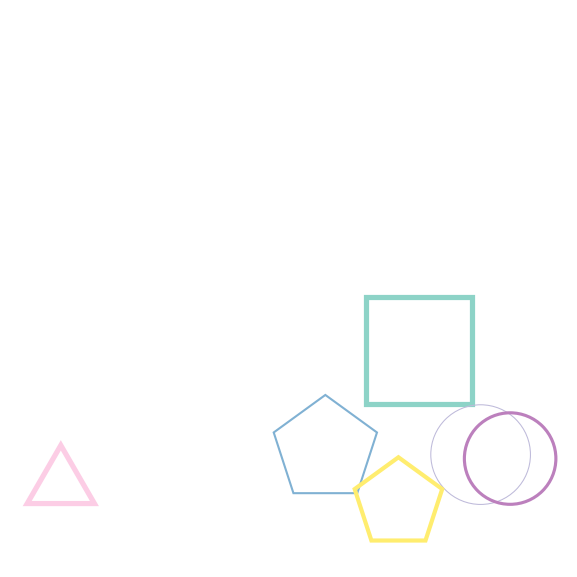[{"shape": "square", "thickness": 2.5, "radius": 0.46, "center": [0.725, 0.392]}, {"shape": "circle", "thickness": 0.5, "radius": 0.43, "center": [0.832, 0.212]}, {"shape": "pentagon", "thickness": 1, "radius": 0.47, "center": [0.563, 0.221]}, {"shape": "triangle", "thickness": 2.5, "radius": 0.34, "center": [0.105, 0.161]}, {"shape": "circle", "thickness": 1.5, "radius": 0.4, "center": [0.883, 0.205]}, {"shape": "pentagon", "thickness": 2, "radius": 0.4, "center": [0.69, 0.128]}]